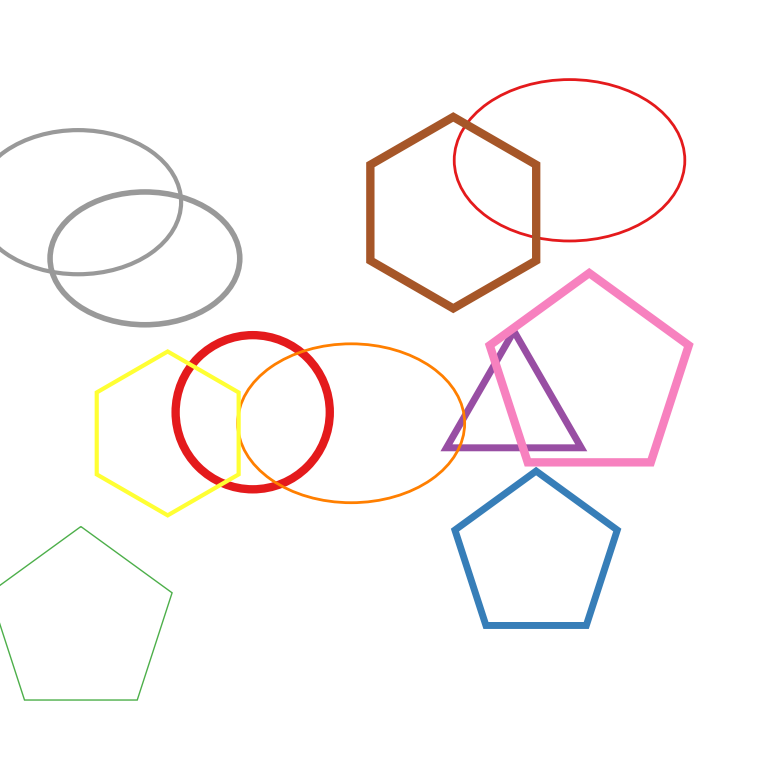[{"shape": "oval", "thickness": 1, "radius": 0.75, "center": [0.74, 0.792]}, {"shape": "circle", "thickness": 3, "radius": 0.5, "center": [0.328, 0.465]}, {"shape": "pentagon", "thickness": 2.5, "radius": 0.55, "center": [0.696, 0.277]}, {"shape": "pentagon", "thickness": 0.5, "radius": 0.62, "center": [0.105, 0.192]}, {"shape": "triangle", "thickness": 2.5, "radius": 0.51, "center": [0.667, 0.469]}, {"shape": "oval", "thickness": 1, "radius": 0.74, "center": [0.456, 0.45]}, {"shape": "hexagon", "thickness": 1.5, "radius": 0.53, "center": [0.218, 0.437]}, {"shape": "hexagon", "thickness": 3, "radius": 0.62, "center": [0.589, 0.724]}, {"shape": "pentagon", "thickness": 3, "radius": 0.68, "center": [0.765, 0.509]}, {"shape": "oval", "thickness": 2, "radius": 0.62, "center": [0.188, 0.664]}, {"shape": "oval", "thickness": 1.5, "radius": 0.67, "center": [0.102, 0.737]}]